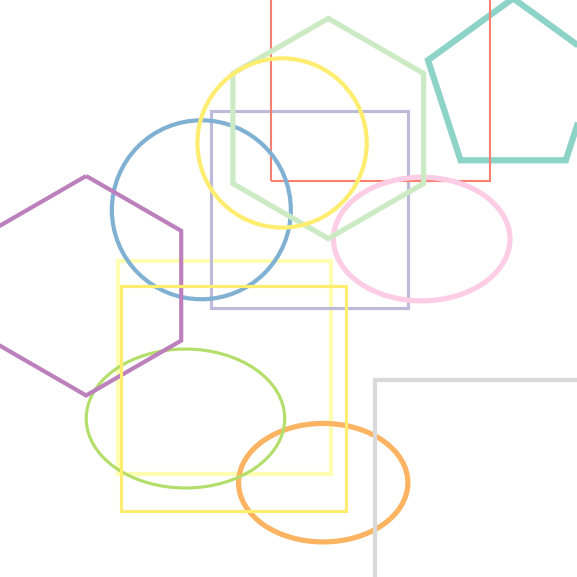[{"shape": "pentagon", "thickness": 3, "radius": 0.78, "center": [0.889, 0.847]}, {"shape": "square", "thickness": 2, "radius": 0.92, "center": [0.389, 0.363]}, {"shape": "square", "thickness": 1.5, "radius": 0.85, "center": [0.536, 0.636]}, {"shape": "square", "thickness": 1, "radius": 0.95, "center": [0.659, 0.876]}, {"shape": "circle", "thickness": 2, "radius": 0.77, "center": [0.349, 0.636]}, {"shape": "oval", "thickness": 2.5, "radius": 0.73, "center": [0.56, 0.163]}, {"shape": "oval", "thickness": 1.5, "radius": 0.86, "center": [0.321, 0.274]}, {"shape": "oval", "thickness": 2.5, "radius": 0.76, "center": [0.73, 0.585]}, {"shape": "square", "thickness": 2, "radius": 0.97, "center": [0.843, 0.148]}, {"shape": "hexagon", "thickness": 2, "radius": 0.95, "center": [0.149, 0.504]}, {"shape": "hexagon", "thickness": 2.5, "radius": 0.95, "center": [0.568, 0.777]}, {"shape": "circle", "thickness": 2, "radius": 0.73, "center": [0.488, 0.752]}, {"shape": "square", "thickness": 1.5, "radius": 0.98, "center": [0.404, 0.309]}]